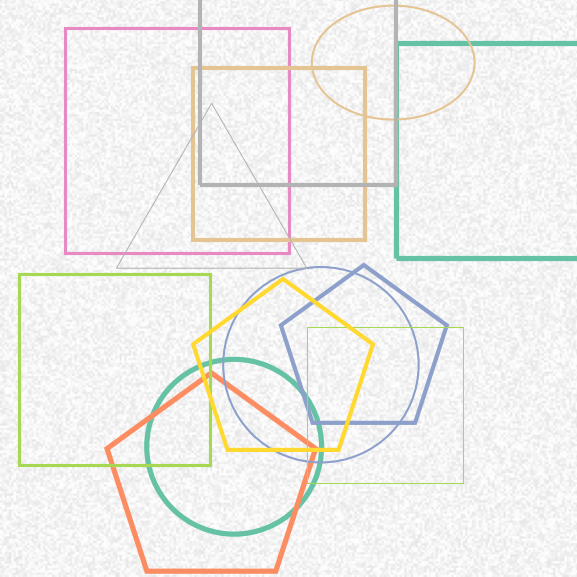[{"shape": "circle", "thickness": 2.5, "radius": 0.76, "center": [0.406, 0.226]}, {"shape": "square", "thickness": 2.5, "radius": 0.93, "center": [0.871, 0.739]}, {"shape": "pentagon", "thickness": 2.5, "radius": 0.95, "center": [0.366, 0.164]}, {"shape": "circle", "thickness": 1, "radius": 0.85, "center": [0.556, 0.368]}, {"shape": "pentagon", "thickness": 2, "radius": 0.76, "center": [0.63, 0.389]}, {"shape": "square", "thickness": 1.5, "radius": 0.97, "center": [0.306, 0.755]}, {"shape": "square", "thickness": 0.5, "radius": 0.67, "center": [0.667, 0.298]}, {"shape": "square", "thickness": 1.5, "radius": 0.83, "center": [0.198, 0.359]}, {"shape": "pentagon", "thickness": 2, "radius": 0.82, "center": [0.49, 0.352]}, {"shape": "oval", "thickness": 1, "radius": 0.7, "center": [0.681, 0.891]}, {"shape": "square", "thickness": 2, "radius": 0.74, "center": [0.484, 0.732]}, {"shape": "square", "thickness": 2, "radius": 0.85, "center": [0.516, 0.847]}, {"shape": "triangle", "thickness": 0.5, "radius": 0.95, "center": [0.366, 0.63]}]